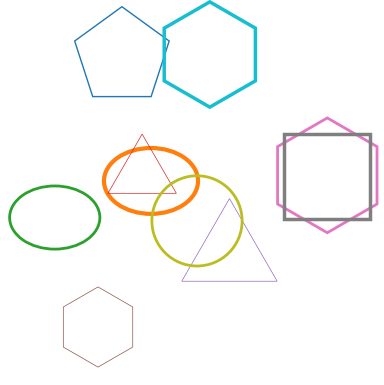[{"shape": "pentagon", "thickness": 1, "radius": 0.65, "center": [0.317, 0.854]}, {"shape": "oval", "thickness": 3, "radius": 0.61, "center": [0.392, 0.53]}, {"shape": "oval", "thickness": 2, "radius": 0.59, "center": [0.142, 0.435]}, {"shape": "triangle", "thickness": 0.5, "radius": 0.51, "center": [0.369, 0.549]}, {"shape": "triangle", "thickness": 0.5, "radius": 0.72, "center": [0.596, 0.341]}, {"shape": "hexagon", "thickness": 0.5, "radius": 0.52, "center": [0.255, 0.151]}, {"shape": "hexagon", "thickness": 2, "radius": 0.75, "center": [0.85, 0.545]}, {"shape": "square", "thickness": 2.5, "radius": 0.56, "center": [0.849, 0.542]}, {"shape": "circle", "thickness": 2, "radius": 0.59, "center": [0.512, 0.426]}, {"shape": "hexagon", "thickness": 2.5, "radius": 0.68, "center": [0.545, 0.858]}]